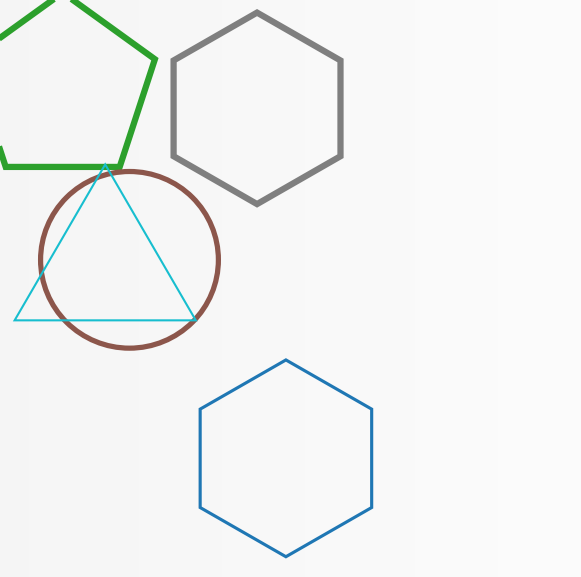[{"shape": "hexagon", "thickness": 1.5, "radius": 0.85, "center": [0.492, 0.205]}, {"shape": "pentagon", "thickness": 3, "radius": 0.83, "center": [0.108, 0.845]}, {"shape": "circle", "thickness": 2.5, "radius": 0.76, "center": [0.223, 0.549]}, {"shape": "hexagon", "thickness": 3, "radius": 0.83, "center": [0.442, 0.812]}, {"shape": "triangle", "thickness": 1, "radius": 0.9, "center": [0.181, 0.534]}]